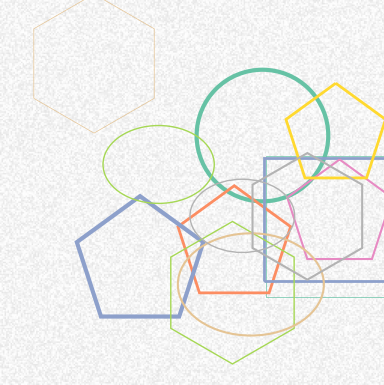[{"shape": "circle", "thickness": 3, "radius": 0.85, "center": [0.682, 0.648]}, {"shape": "square", "thickness": 0.5, "radius": 0.92, "center": [0.873, 0.411]}, {"shape": "pentagon", "thickness": 2, "radius": 0.77, "center": [0.609, 0.364]}, {"shape": "pentagon", "thickness": 3, "radius": 0.86, "center": [0.364, 0.318]}, {"shape": "square", "thickness": 2, "radius": 0.8, "center": [0.847, 0.43]}, {"shape": "pentagon", "thickness": 1.5, "radius": 0.71, "center": [0.882, 0.443]}, {"shape": "hexagon", "thickness": 1, "radius": 0.92, "center": [0.604, 0.24]}, {"shape": "oval", "thickness": 1, "radius": 0.72, "center": [0.412, 0.573]}, {"shape": "pentagon", "thickness": 2, "radius": 0.68, "center": [0.872, 0.648]}, {"shape": "oval", "thickness": 1.5, "radius": 0.95, "center": [0.652, 0.261]}, {"shape": "hexagon", "thickness": 0.5, "radius": 0.9, "center": [0.244, 0.835]}, {"shape": "hexagon", "thickness": 1.5, "radius": 0.82, "center": [0.798, 0.438]}, {"shape": "oval", "thickness": 1, "radius": 0.68, "center": [0.629, 0.439]}]